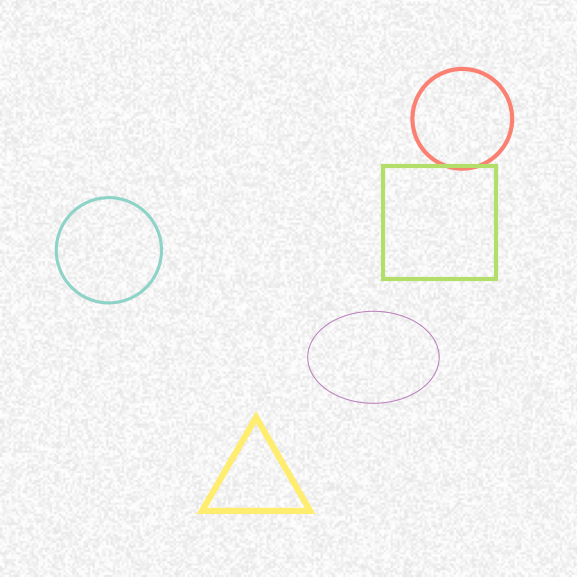[{"shape": "circle", "thickness": 1.5, "radius": 0.46, "center": [0.189, 0.566]}, {"shape": "circle", "thickness": 2, "radius": 0.43, "center": [0.801, 0.793]}, {"shape": "square", "thickness": 2, "radius": 0.49, "center": [0.761, 0.614]}, {"shape": "oval", "thickness": 0.5, "radius": 0.57, "center": [0.647, 0.38]}, {"shape": "triangle", "thickness": 3, "radius": 0.54, "center": [0.443, 0.169]}]